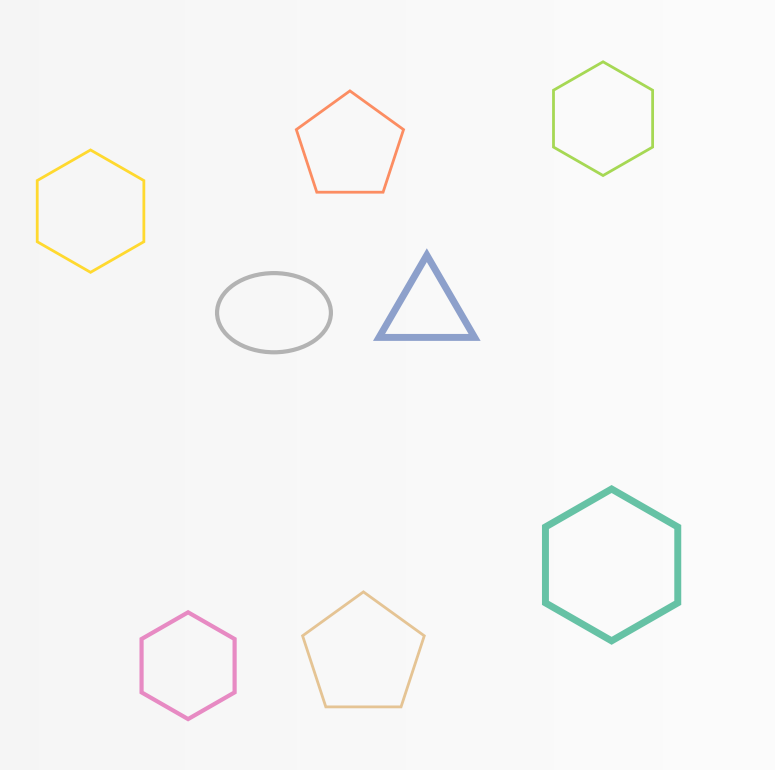[{"shape": "hexagon", "thickness": 2.5, "radius": 0.49, "center": [0.789, 0.266]}, {"shape": "pentagon", "thickness": 1, "radius": 0.36, "center": [0.452, 0.809]}, {"shape": "triangle", "thickness": 2.5, "radius": 0.36, "center": [0.551, 0.597]}, {"shape": "hexagon", "thickness": 1.5, "radius": 0.35, "center": [0.243, 0.135]}, {"shape": "hexagon", "thickness": 1, "radius": 0.37, "center": [0.778, 0.846]}, {"shape": "hexagon", "thickness": 1, "radius": 0.4, "center": [0.117, 0.726]}, {"shape": "pentagon", "thickness": 1, "radius": 0.41, "center": [0.469, 0.149]}, {"shape": "oval", "thickness": 1.5, "radius": 0.37, "center": [0.354, 0.594]}]